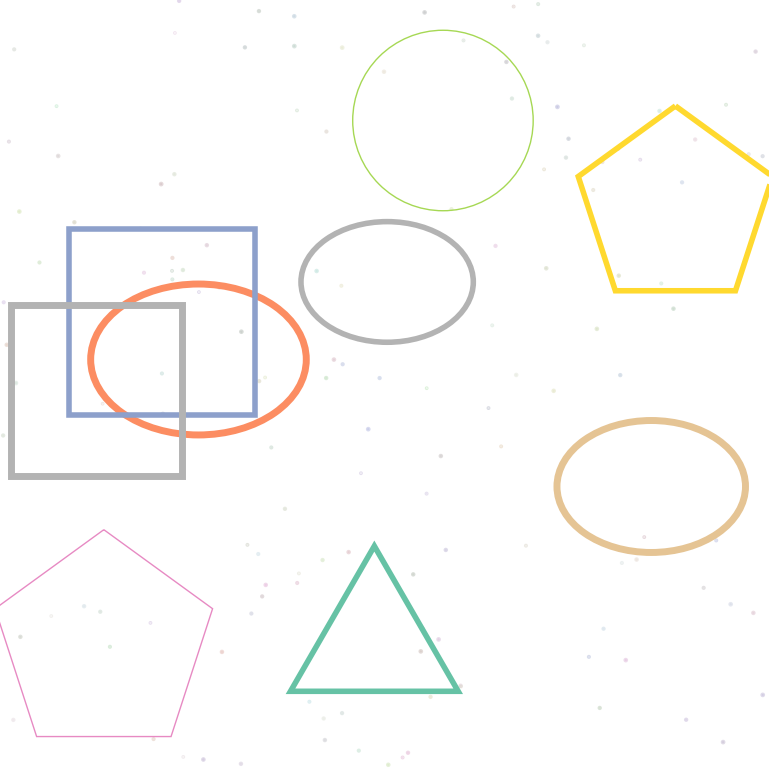[{"shape": "triangle", "thickness": 2, "radius": 0.63, "center": [0.486, 0.165]}, {"shape": "oval", "thickness": 2.5, "radius": 0.7, "center": [0.258, 0.533]}, {"shape": "square", "thickness": 2, "radius": 0.6, "center": [0.21, 0.581]}, {"shape": "pentagon", "thickness": 0.5, "radius": 0.74, "center": [0.135, 0.164]}, {"shape": "circle", "thickness": 0.5, "radius": 0.59, "center": [0.575, 0.844]}, {"shape": "pentagon", "thickness": 2, "radius": 0.66, "center": [0.877, 0.73]}, {"shape": "oval", "thickness": 2.5, "radius": 0.61, "center": [0.846, 0.368]}, {"shape": "oval", "thickness": 2, "radius": 0.56, "center": [0.503, 0.634]}, {"shape": "square", "thickness": 2.5, "radius": 0.56, "center": [0.125, 0.493]}]